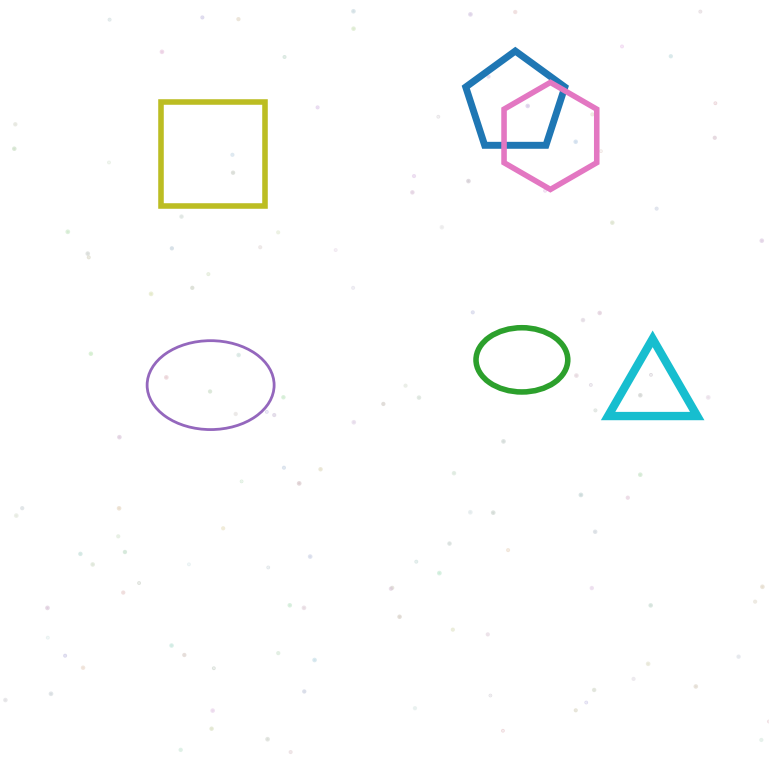[{"shape": "pentagon", "thickness": 2.5, "radius": 0.34, "center": [0.669, 0.866]}, {"shape": "oval", "thickness": 2, "radius": 0.3, "center": [0.678, 0.533]}, {"shape": "oval", "thickness": 1, "radius": 0.41, "center": [0.274, 0.5]}, {"shape": "hexagon", "thickness": 2, "radius": 0.35, "center": [0.715, 0.823]}, {"shape": "square", "thickness": 2, "radius": 0.34, "center": [0.277, 0.799]}, {"shape": "triangle", "thickness": 3, "radius": 0.33, "center": [0.848, 0.493]}]